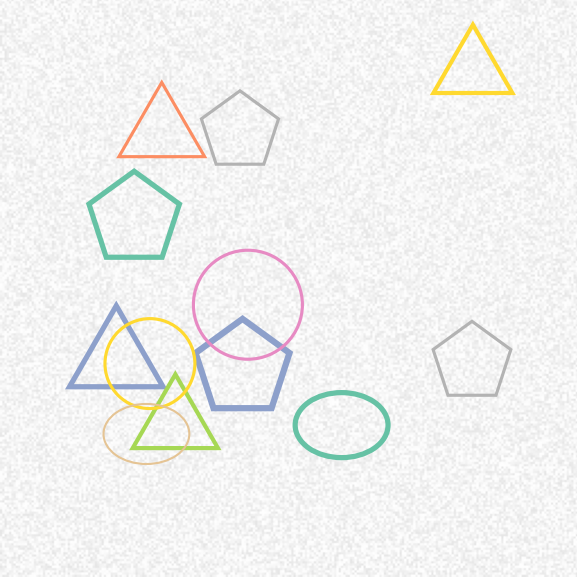[{"shape": "oval", "thickness": 2.5, "radius": 0.4, "center": [0.592, 0.263]}, {"shape": "pentagon", "thickness": 2.5, "radius": 0.41, "center": [0.232, 0.62]}, {"shape": "triangle", "thickness": 1.5, "radius": 0.43, "center": [0.28, 0.771]}, {"shape": "pentagon", "thickness": 3, "radius": 0.43, "center": [0.42, 0.361]}, {"shape": "triangle", "thickness": 2.5, "radius": 0.47, "center": [0.201, 0.376]}, {"shape": "circle", "thickness": 1.5, "radius": 0.47, "center": [0.429, 0.471]}, {"shape": "triangle", "thickness": 2, "radius": 0.43, "center": [0.304, 0.266]}, {"shape": "circle", "thickness": 1.5, "radius": 0.39, "center": [0.26, 0.37]}, {"shape": "triangle", "thickness": 2, "radius": 0.39, "center": [0.819, 0.878]}, {"shape": "oval", "thickness": 1, "radius": 0.37, "center": [0.254, 0.248]}, {"shape": "pentagon", "thickness": 1.5, "radius": 0.35, "center": [0.416, 0.772]}, {"shape": "pentagon", "thickness": 1.5, "radius": 0.35, "center": [0.817, 0.372]}]